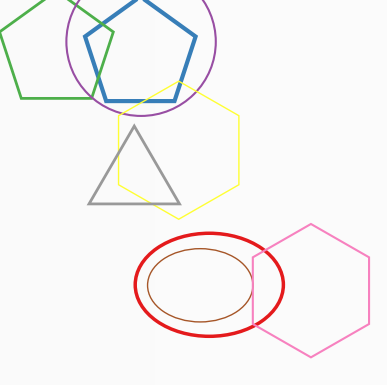[{"shape": "oval", "thickness": 2.5, "radius": 0.96, "center": [0.54, 0.26]}, {"shape": "pentagon", "thickness": 3, "radius": 0.75, "center": [0.362, 0.859]}, {"shape": "pentagon", "thickness": 2, "radius": 0.77, "center": [0.146, 0.869]}, {"shape": "circle", "thickness": 1.5, "radius": 0.96, "center": [0.364, 0.892]}, {"shape": "hexagon", "thickness": 1, "radius": 0.9, "center": [0.461, 0.61]}, {"shape": "oval", "thickness": 1, "radius": 0.68, "center": [0.517, 0.259]}, {"shape": "hexagon", "thickness": 1.5, "radius": 0.87, "center": [0.802, 0.245]}, {"shape": "triangle", "thickness": 2, "radius": 0.67, "center": [0.346, 0.538]}]